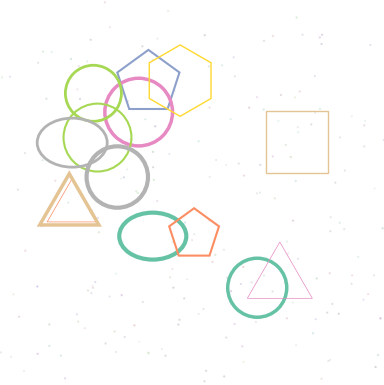[{"shape": "circle", "thickness": 2.5, "radius": 0.38, "center": [0.668, 0.253]}, {"shape": "oval", "thickness": 3, "radius": 0.44, "center": [0.397, 0.387]}, {"shape": "pentagon", "thickness": 1.5, "radius": 0.34, "center": [0.504, 0.391]}, {"shape": "triangle", "thickness": 0.5, "radius": 0.37, "center": [0.186, 0.46]}, {"shape": "pentagon", "thickness": 1.5, "radius": 0.42, "center": [0.385, 0.786]}, {"shape": "triangle", "thickness": 0.5, "radius": 0.49, "center": [0.727, 0.274]}, {"shape": "circle", "thickness": 2.5, "radius": 0.44, "center": [0.36, 0.709]}, {"shape": "circle", "thickness": 1.5, "radius": 0.44, "center": [0.253, 0.643]}, {"shape": "circle", "thickness": 2, "radius": 0.36, "center": [0.243, 0.758]}, {"shape": "hexagon", "thickness": 1, "radius": 0.46, "center": [0.468, 0.791]}, {"shape": "square", "thickness": 1, "radius": 0.4, "center": [0.77, 0.63]}, {"shape": "triangle", "thickness": 2.5, "radius": 0.44, "center": [0.18, 0.46]}, {"shape": "circle", "thickness": 3, "radius": 0.4, "center": [0.305, 0.54]}, {"shape": "oval", "thickness": 2, "radius": 0.45, "center": [0.188, 0.629]}]